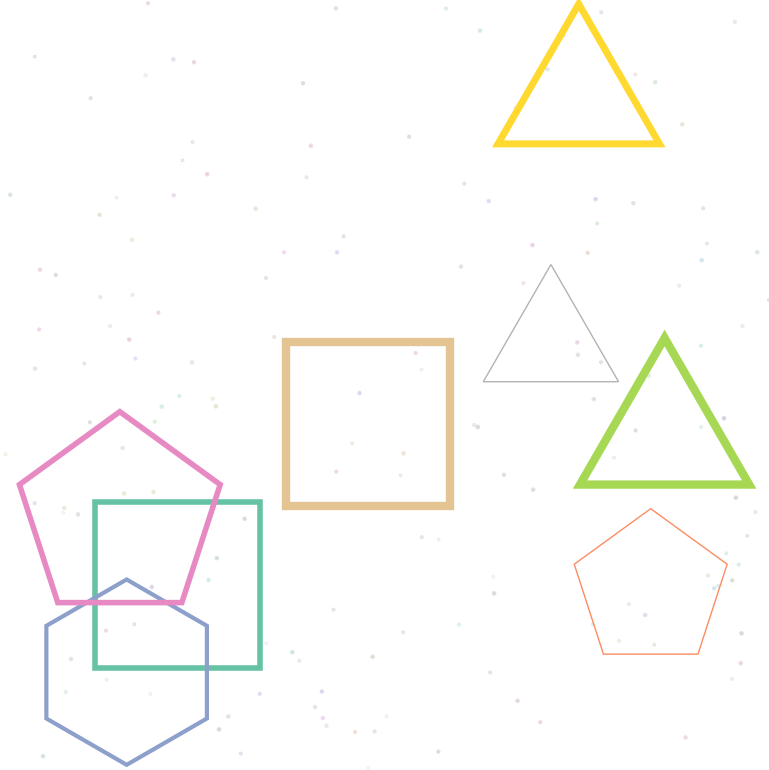[{"shape": "square", "thickness": 2, "radius": 0.54, "center": [0.23, 0.24]}, {"shape": "pentagon", "thickness": 0.5, "radius": 0.52, "center": [0.845, 0.235]}, {"shape": "hexagon", "thickness": 1.5, "radius": 0.6, "center": [0.164, 0.127]}, {"shape": "pentagon", "thickness": 2, "radius": 0.69, "center": [0.156, 0.328]}, {"shape": "triangle", "thickness": 3, "radius": 0.63, "center": [0.863, 0.434]}, {"shape": "triangle", "thickness": 2.5, "radius": 0.61, "center": [0.752, 0.874]}, {"shape": "square", "thickness": 3, "radius": 0.53, "center": [0.478, 0.449]}, {"shape": "triangle", "thickness": 0.5, "radius": 0.51, "center": [0.715, 0.555]}]